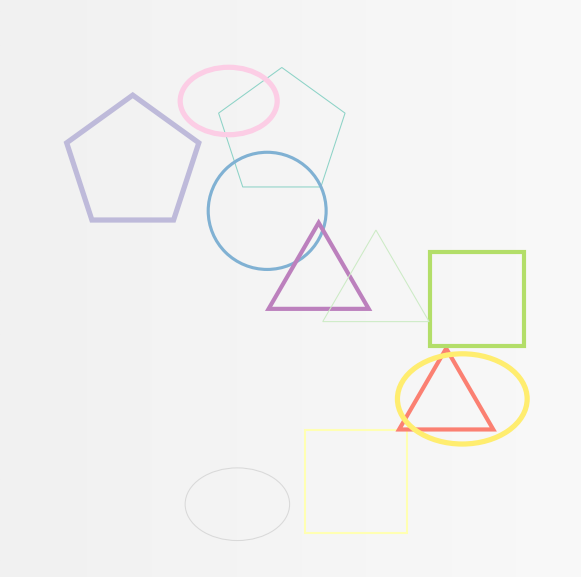[{"shape": "pentagon", "thickness": 0.5, "radius": 0.57, "center": [0.485, 0.768]}, {"shape": "square", "thickness": 1, "radius": 0.44, "center": [0.613, 0.165]}, {"shape": "pentagon", "thickness": 2.5, "radius": 0.6, "center": [0.228, 0.715]}, {"shape": "triangle", "thickness": 2, "radius": 0.47, "center": [0.768, 0.302]}, {"shape": "circle", "thickness": 1.5, "radius": 0.51, "center": [0.46, 0.634]}, {"shape": "square", "thickness": 2, "radius": 0.4, "center": [0.82, 0.481]}, {"shape": "oval", "thickness": 2.5, "radius": 0.42, "center": [0.393, 0.824]}, {"shape": "oval", "thickness": 0.5, "radius": 0.45, "center": [0.408, 0.126]}, {"shape": "triangle", "thickness": 2, "radius": 0.5, "center": [0.548, 0.514]}, {"shape": "triangle", "thickness": 0.5, "radius": 0.53, "center": [0.647, 0.495]}, {"shape": "oval", "thickness": 2.5, "radius": 0.56, "center": [0.795, 0.308]}]